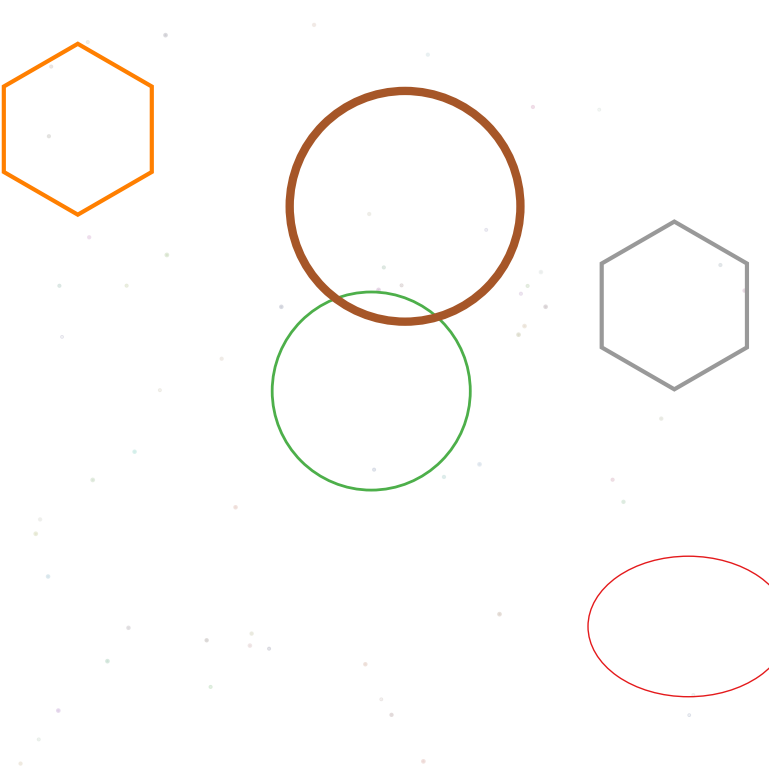[{"shape": "oval", "thickness": 0.5, "radius": 0.65, "center": [0.894, 0.186]}, {"shape": "circle", "thickness": 1, "radius": 0.64, "center": [0.482, 0.492]}, {"shape": "hexagon", "thickness": 1.5, "radius": 0.55, "center": [0.101, 0.832]}, {"shape": "circle", "thickness": 3, "radius": 0.75, "center": [0.526, 0.732]}, {"shape": "hexagon", "thickness": 1.5, "radius": 0.54, "center": [0.876, 0.603]}]